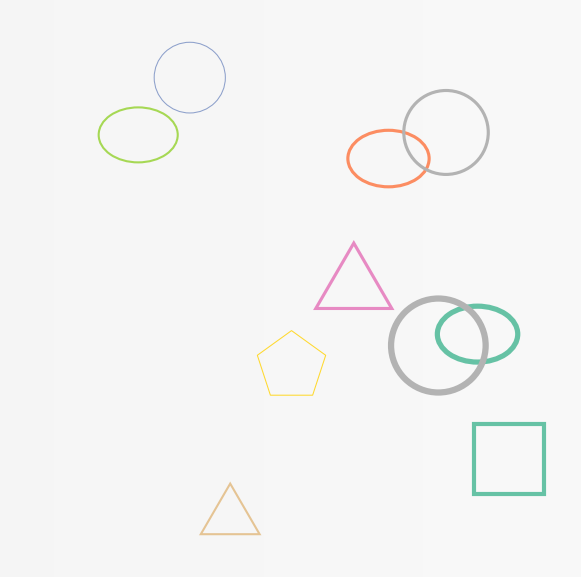[{"shape": "square", "thickness": 2, "radius": 0.3, "center": [0.876, 0.204]}, {"shape": "oval", "thickness": 2.5, "radius": 0.35, "center": [0.822, 0.421]}, {"shape": "oval", "thickness": 1.5, "radius": 0.35, "center": [0.668, 0.725]}, {"shape": "circle", "thickness": 0.5, "radius": 0.31, "center": [0.326, 0.865]}, {"shape": "triangle", "thickness": 1.5, "radius": 0.38, "center": [0.609, 0.503]}, {"shape": "oval", "thickness": 1, "radius": 0.34, "center": [0.238, 0.766]}, {"shape": "pentagon", "thickness": 0.5, "radius": 0.31, "center": [0.502, 0.365]}, {"shape": "triangle", "thickness": 1, "radius": 0.29, "center": [0.396, 0.103]}, {"shape": "circle", "thickness": 1.5, "radius": 0.36, "center": [0.767, 0.77]}, {"shape": "circle", "thickness": 3, "radius": 0.41, "center": [0.754, 0.401]}]